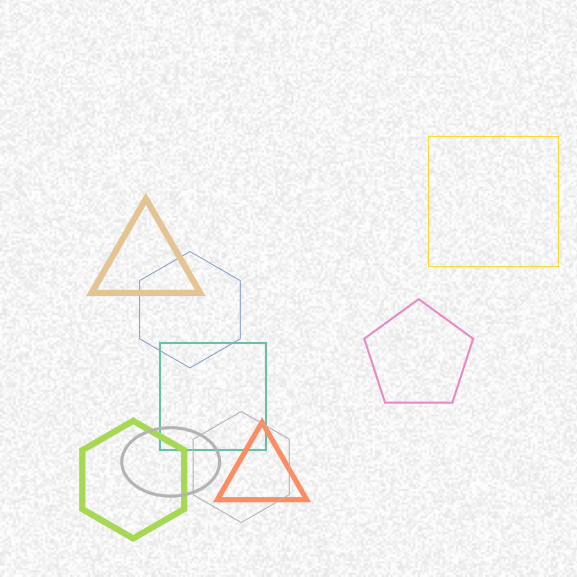[{"shape": "square", "thickness": 1, "radius": 0.46, "center": [0.368, 0.313]}, {"shape": "triangle", "thickness": 2.5, "radius": 0.45, "center": [0.454, 0.179]}, {"shape": "hexagon", "thickness": 0.5, "radius": 0.5, "center": [0.329, 0.463]}, {"shape": "pentagon", "thickness": 1, "radius": 0.5, "center": [0.725, 0.382]}, {"shape": "hexagon", "thickness": 3, "radius": 0.51, "center": [0.231, 0.169]}, {"shape": "square", "thickness": 0.5, "radius": 0.56, "center": [0.854, 0.651]}, {"shape": "triangle", "thickness": 3, "radius": 0.54, "center": [0.253, 0.546]}, {"shape": "oval", "thickness": 1.5, "radius": 0.42, "center": [0.296, 0.199]}, {"shape": "hexagon", "thickness": 0.5, "radius": 0.48, "center": [0.418, 0.19]}]